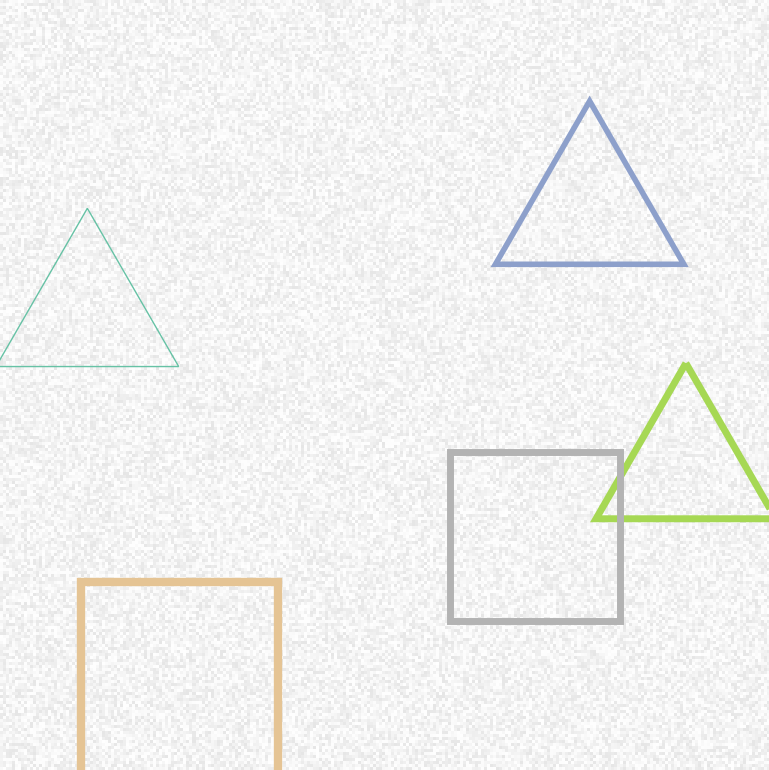[{"shape": "triangle", "thickness": 0.5, "radius": 0.68, "center": [0.113, 0.592]}, {"shape": "triangle", "thickness": 2, "radius": 0.71, "center": [0.766, 0.727]}, {"shape": "triangle", "thickness": 2.5, "radius": 0.67, "center": [0.891, 0.394]}, {"shape": "square", "thickness": 3, "radius": 0.64, "center": [0.233, 0.116]}, {"shape": "square", "thickness": 2.5, "radius": 0.55, "center": [0.695, 0.304]}]